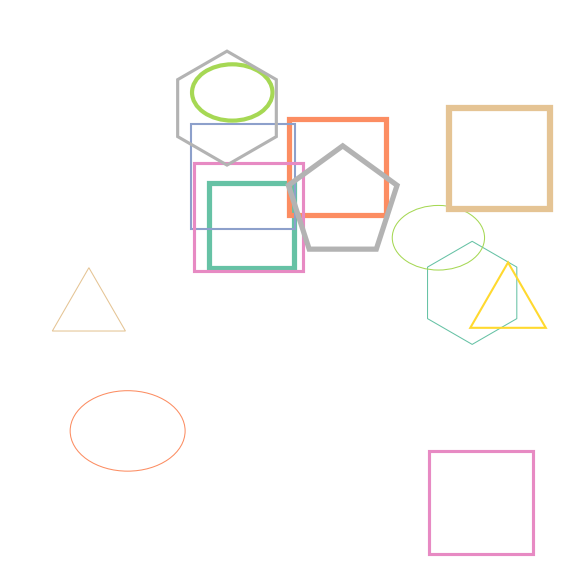[{"shape": "square", "thickness": 2.5, "radius": 0.37, "center": [0.435, 0.608]}, {"shape": "hexagon", "thickness": 0.5, "radius": 0.45, "center": [0.818, 0.492]}, {"shape": "square", "thickness": 2.5, "radius": 0.42, "center": [0.585, 0.71]}, {"shape": "oval", "thickness": 0.5, "radius": 0.5, "center": [0.221, 0.253]}, {"shape": "square", "thickness": 1, "radius": 0.45, "center": [0.421, 0.694]}, {"shape": "square", "thickness": 1.5, "radius": 0.45, "center": [0.833, 0.129]}, {"shape": "square", "thickness": 1.5, "radius": 0.47, "center": [0.43, 0.623]}, {"shape": "oval", "thickness": 0.5, "radius": 0.4, "center": [0.759, 0.587]}, {"shape": "oval", "thickness": 2, "radius": 0.35, "center": [0.402, 0.839]}, {"shape": "triangle", "thickness": 1, "radius": 0.38, "center": [0.88, 0.469]}, {"shape": "square", "thickness": 3, "radius": 0.44, "center": [0.865, 0.725]}, {"shape": "triangle", "thickness": 0.5, "radius": 0.37, "center": [0.154, 0.462]}, {"shape": "hexagon", "thickness": 1.5, "radius": 0.49, "center": [0.393, 0.812]}, {"shape": "pentagon", "thickness": 2.5, "radius": 0.49, "center": [0.594, 0.648]}]